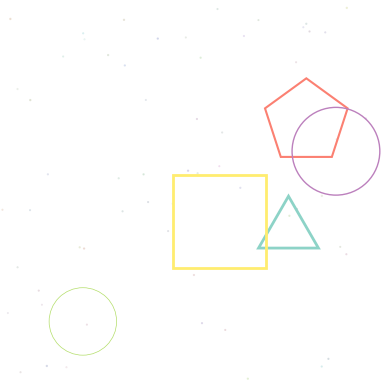[{"shape": "triangle", "thickness": 2, "radius": 0.45, "center": [0.749, 0.401]}, {"shape": "pentagon", "thickness": 1.5, "radius": 0.56, "center": [0.796, 0.684]}, {"shape": "circle", "thickness": 0.5, "radius": 0.44, "center": [0.215, 0.165]}, {"shape": "circle", "thickness": 1, "radius": 0.57, "center": [0.873, 0.607]}, {"shape": "square", "thickness": 2, "radius": 0.6, "center": [0.57, 0.425]}]